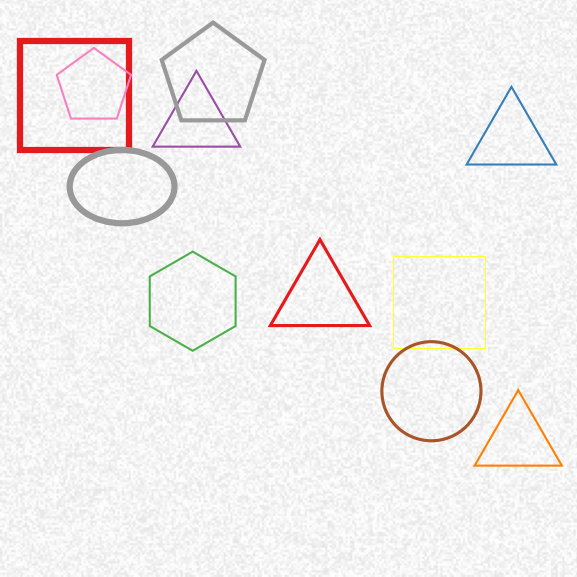[{"shape": "triangle", "thickness": 1.5, "radius": 0.5, "center": [0.554, 0.485]}, {"shape": "square", "thickness": 3, "radius": 0.47, "center": [0.129, 0.834]}, {"shape": "triangle", "thickness": 1, "radius": 0.45, "center": [0.886, 0.759]}, {"shape": "hexagon", "thickness": 1, "radius": 0.43, "center": [0.334, 0.478]}, {"shape": "triangle", "thickness": 1, "radius": 0.44, "center": [0.34, 0.789]}, {"shape": "triangle", "thickness": 1, "radius": 0.44, "center": [0.897, 0.236]}, {"shape": "square", "thickness": 0.5, "radius": 0.4, "center": [0.761, 0.477]}, {"shape": "circle", "thickness": 1.5, "radius": 0.43, "center": [0.747, 0.322]}, {"shape": "pentagon", "thickness": 1, "radius": 0.34, "center": [0.163, 0.849]}, {"shape": "oval", "thickness": 3, "radius": 0.45, "center": [0.211, 0.676]}, {"shape": "pentagon", "thickness": 2, "radius": 0.47, "center": [0.369, 0.866]}]